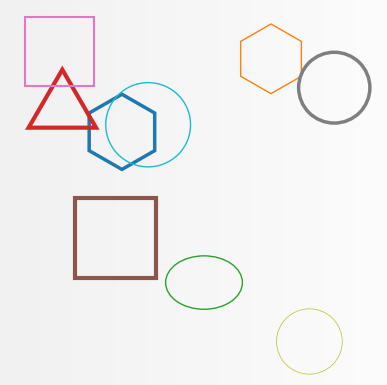[{"shape": "hexagon", "thickness": 2.5, "radius": 0.49, "center": [0.315, 0.658]}, {"shape": "hexagon", "thickness": 1, "radius": 0.45, "center": [0.699, 0.847]}, {"shape": "oval", "thickness": 1, "radius": 0.5, "center": [0.526, 0.266]}, {"shape": "triangle", "thickness": 3, "radius": 0.5, "center": [0.161, 0.719]}, {"shape": "square", "thickness": 3, "radius": 0.52, "center": [0.298, 0.381]}, {"shape": "square", "thickness": 1.5, "radius": 0.45, "center": [0.154, 0.866]}, {"shape": "circle", "thickness": 2.5, "radius": 0.46, "center": [0.863, 0.772]}, {"shape": "circle", "thickness": 0.5, "radius": 0.42, "center": [0.798, 0.113]}, {"shape": "circle", "thickness": 1, "radius": 0.55, "center": [0.382, 0.676]}]